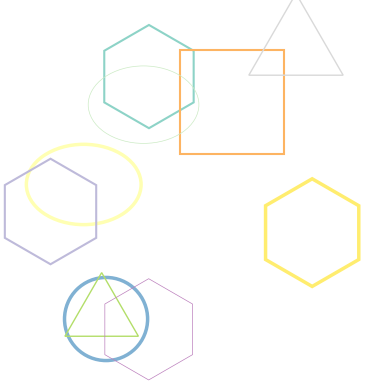[{"shape": "hexagon", "thickness": 1.5, "radius": 0.67, "center": [0.387, 0.801]}, {"shape": "oval", "thickness": 2.5, "radius": 0.75, "center": [0.217, 0.521]}, {"shape": "hexagon", "thickness": 1.5, "radius": 0.69, "center": [0.131, 0.451]}, {"shape": "circle", "thickness": 2.5, "radius": 0.54, "center": [0.275, 0.171]}, {"shape": "square", "thickness": 1.5, "radius": 0.67, "center": [0.603, 0.735]}, {"shape": "triangle", "thickness": 1, "radius": 0.55, "center": [0.264, 0.182]}, {"shape": "triangle", "thickness": 1, "radius": 0.71, "center": [0.769, 0.875]}, {"shape": "hexagon", "thickness": 0.5, "radius": 0.66, "center": [0.386, 0.145]}, {"shape": "oval", "thickness": 0.5, "radius": 0.72, "center": [0.373, 0.728]}, {"shape": "hexagon", "thickness": 2.5, "radius": 0.7, "center": [0.811, 0.396]}]